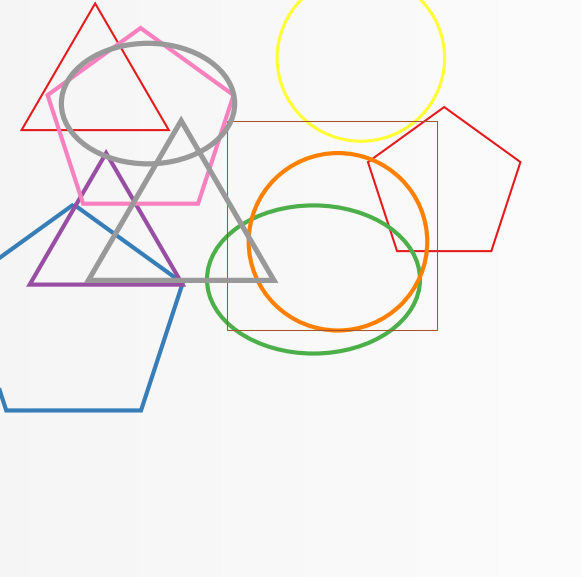[{"shape": "triangle", "thickness": 1, "radius": 0.73, "center": [0.164, 0.847]}, {"shape": "pentagon", "thickness": 1, "radius": 0.69, "center": [0.764, 0.676]}, {"shape": "pentagon", "thickness": 2, "radius": 0.99, "center": [0.127, 0.448]}, {"shape": "oval", "thickness": 2, "radius": 0.92, "center": [0.539, 0.515]}, {"shape": "triangle", "thickness": 2, "radius": 0.76, "center": [0.183, 0.582]}, {"shape": "circle", "thickness": 2, "radius": 0.77, "center": [0.581, 0.58]}, {"shape": "circle", "thickness": 1.5, "radius": 0.72, "center": [0.621, 0.899]}, {"shape": "square", "thickness": 0.5, "radius": 0.9, "center": [0.571, 0.608]}, {"shape": "pentagon", "thickness": 2, "radius": 0.84, "center": [0.242, 0.782]}, {"shape": "oval", "thickness": 2.5, "radius": 0.75, "center": [0.255, 0.82]}, {"shape": "triangle", "thickness": 2.5, "radius": 0.92, "center": [0.312, 0.606]}]